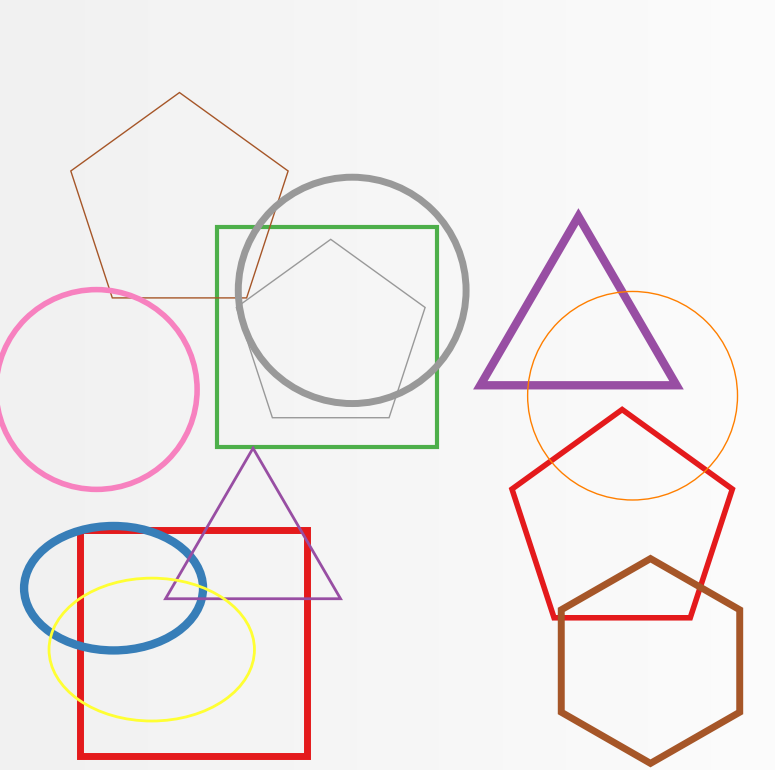[{"shape": "pentagon", "thickness": 2, "radius": 0.75, "center": [0.803, 0.319]}, {"shape": "square", "thickness": 2.5, "radius": 0.73, "center": [0.25, 0.165]}, {"shape": "oval", "thickness": 3, "radius": 0.58, "center": [0.147, 0.236]}, {"shape": "square", "thickness": 1.5, "radius": 0.71, "center": [0.422, 0.562]}, {"shape": "triangle", "thickness": 1, "radius": 0.65, "center": [0.327, 0.288]}, {"shape": "triangle", "thickness": 3, "radius": 0.73, "center": [0.746, 0.573]}, {"shape": "circle", "thickness": 0.5, "radius": 0.68, "center": [0.816, 0.486]}, {"shape": "oval", "thickness": 1, "radius": 0.66, "center": [0.196, 0.156]}, {"shape": "pentagon", "thickness": 0.5, "radius": 0.74, "center": [0.232, 0.732]}, {"shape": "hexagon", "thickness": 2.5, "radius": 0.66, "center": [0.839, 0.142]}, {"shape": "circle", "thickness": 2, "radius": 0.65, "center": [0.125, 0.494]}, {"shape": "pentagon", "thickness": 0.5, "radius": 0.64, "center": [0.427, 0.561]}, {"shape": "circle", "thickness": 2.5, "radius": 0.73, "center": [0.454, 0.623]}]